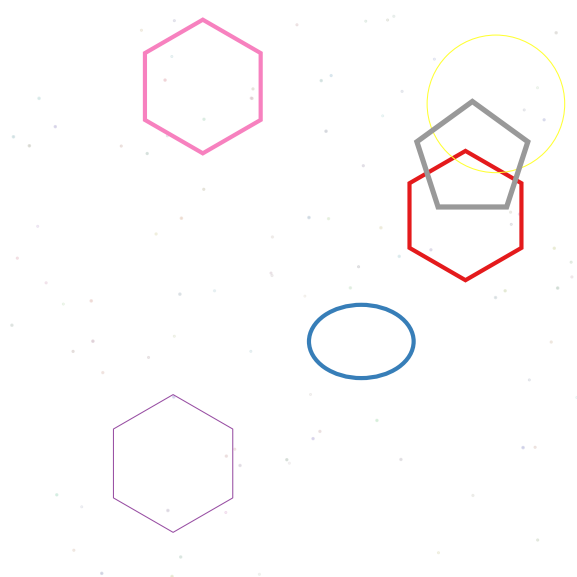[{"shape": "hexagon", "thickness": 2, "radius": 0.56, "center": [0.806, 0.626]}, {"shape": "oval", "thickness": 2, "radius": 0.45, "center": [0.626, 0.408]}, {"shape": "hexagon", "thickness": 0.5, "radius": 0.6, "center": [0.3, 0.197]}, {"shape": "circle", "thickness": 0.5, "radius": 0.6, "center": [0.859, 0.819]}, {"shape": "hexagon", "thickness": 2, "radius": 0.58, "center": [0.351, 0.849]}, {"shape": "pentagon", "thickness": 2.5, "radius": 0.5, "center": [0.818, 0.722]}]